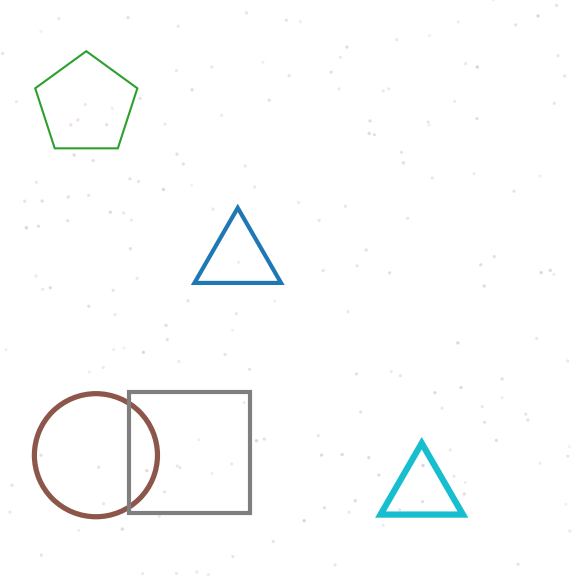[{"shape": "triangle", "thickness": 2, "radius": 0.43, "center": [0.412, 0.553]}, {"shape": "pentagon", "thickness": 1, "radius": 0.46, "center": [0.149, 0.818]}, {"shape": "circle", "thickness": 2.5, "radius": 0.53, "center": [0.166, 0.211]}, {"shape": "square", "thickness": 2, "radius": 0.52, "center": [0.328, 0.215]}, {"shape": "triangle", "thickness": 3, "radius": 0.41, "center": [0.73, 0.149]}]